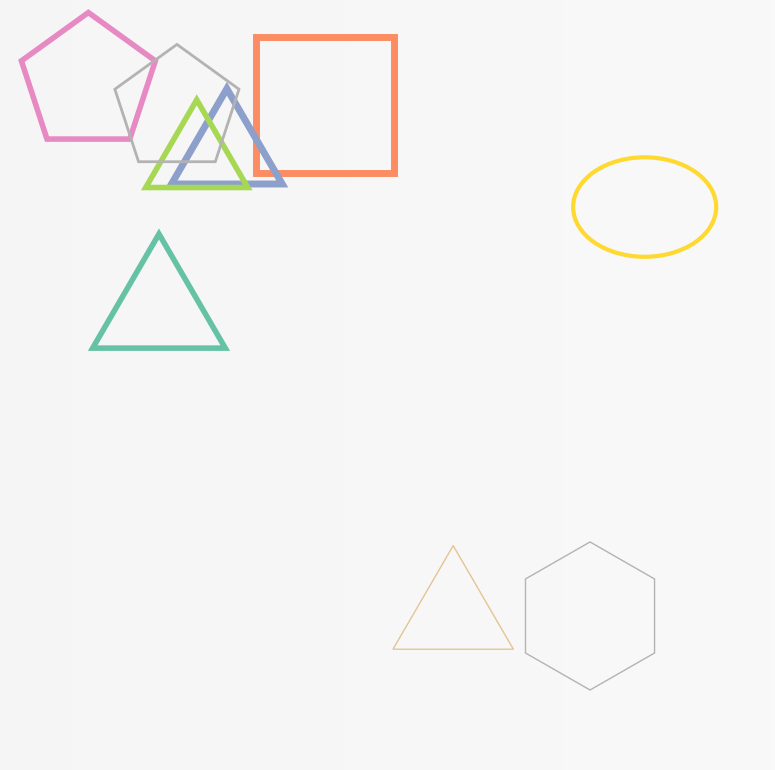[{"shape": "triangle", "thickness": 2, "radius": 0.49, "center": [0.205, 0.597]}, {"shape": "square", "thickness": 2.5, "radius": 0.44, "center": [0.419, 0.864]}, {"shape": "triangle", "thickness": 2.5, "radius": 0.41, "center": [0.293, 0.802]}, {"shape": "pentagon", "thickness": 2, "radius": 0.45, "center": [0.114, 0.893]}, {"shape": "triangle", "thickness": 2, "radius": 0.38, "center": [0.254, 0.794]}, {"shape": "oval", "thickness": 1.5, "radius": 0.46, "center": [0.832, 0.731]}, {"shape": "triangle", "thickness": 0.5, "radius": 0.45, "center": [0.585, 0.202]}, {"shape": "pentagon", "thickness": 1, "radius": 0.42, "center": [0.228, 0.858]}, {"shape": "hexagon", "thickness": 0.5, "radius": 0.48, "center": [0.761, 0.2]}]